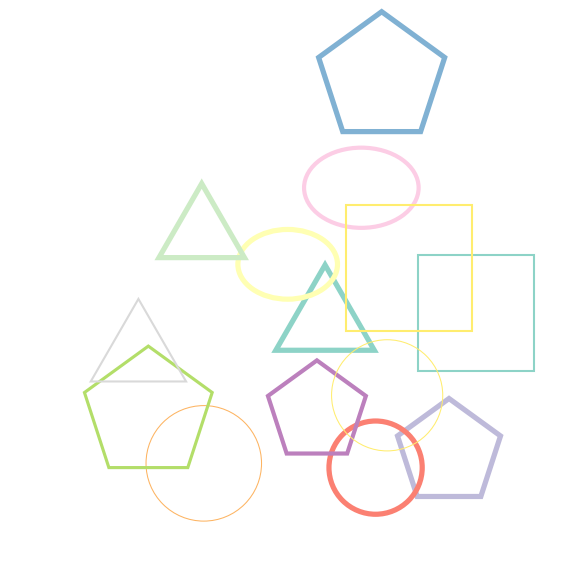[{"shape": "triangle", "thickness": 2.5, "radius": 0.49, "center": [0.563, 0.442]}, {"shape": "square", "thickness": 1, "radius": 0.5, "center": [0.825, 0.457]}, {"shape": "oval", "thickness": 2.5, "radius": 0.43, "center": [0.498, 0.541]}, {"shape": "pentagon", "thickness": 2.5, "radius": 0.47, "center": [0.778, 0.215]}, {"shape": "circle", "thickness": 2.5, "radius": 0.4, "center": [0.65, 0.189]}, {"shape": "pentagon", "thickness": 2.5, "radius": 0.57, "center": [0.661, 0.864]}, {"shape": "circle", "thickness": 0.5, "radius": 0.5, "center": [0.353, 0.197]}, {"shape": "pentagon", "thickness": 1.5, "radius": 0.58, "center": [0.257, 0.284]}, {"shape": "oval", "thickness": 2, "radius": 0.5, "center": [0.626, 0.674]}, {"shape": "triangle", "thickness": 1, "radius": 0.48, "center": [0.24, 0.386]}, {"shape": "pentagon", "thickness": 2, "radius": 0.45, "center": [0.549, 0.286]}, {"shape": "triangle", "thickness": 2.5, "radius": 0.43, "center": [0.349, 0.596]}, {"shape": "square", "thickness": 1, "radius": 0.55, "center": [0.708, 0.535]}, {"shape": "circle", "thickness": 0.5, "radius": 0.48, "center": [0.67, 0.315]}]